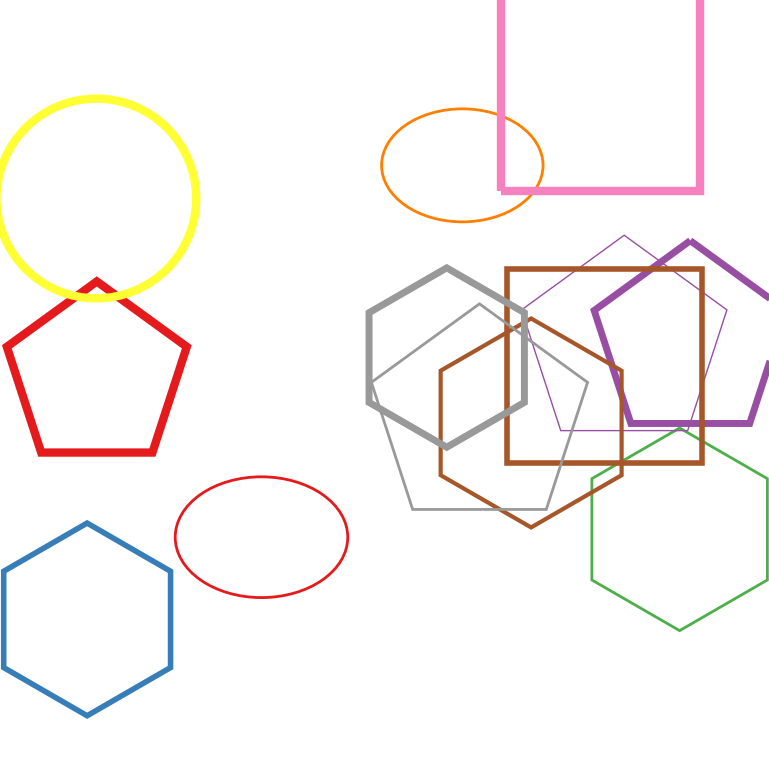[{"shape": "pentagon", "thickness": 3, "radius": 0.61, "center": [0.126, 0.512]}, {"shape": "oval", "thickness": 1, "radius": 0.56, "center": [0.34, 0.302]}, {"shape": "hexagon", "thickness": 2, "radius": 0.63, "center": [0.113, 0.196]}, {"shape": "hexagon", "thickness": 1, "radius": 0.66, "center": [0.883, 0.313]}, {"shape": "pentagon", "thickness": 2.5, "radius": 0.66, "center": [0.896, 0.556]}, {"shape": "pentagon", "thickness": 0.5, "radius": 0.7, "center": [0.811, 0.554]}, {"shape": "oval", "thickness": 1, "radius": 0.52, "center": [0.6, 0.785]}, {"shape": "circle", "thickness": 3, "radius": 0.65, "center": [0.125, 0.742]}, {"shape": "hexagon", "thickness": 1.5, "radius": 0.68, "center": [0.69, 0.451]}, {"shape": "square", "thickness": 2, "radius": 0.63, "center": [0.785, 0.525]}, {"shape": "square", "thickness": 3, "radius": 0.65, "center": [0.781, 0.881]}, {"shape": "hexagon", "thickness": 2.5, "radius": 0.58, "center": [0.58, 0.536]}, {"shape": "pentagon", "thickness": 1, "radius": 0.74, "center": [0.623, 0.458]}]